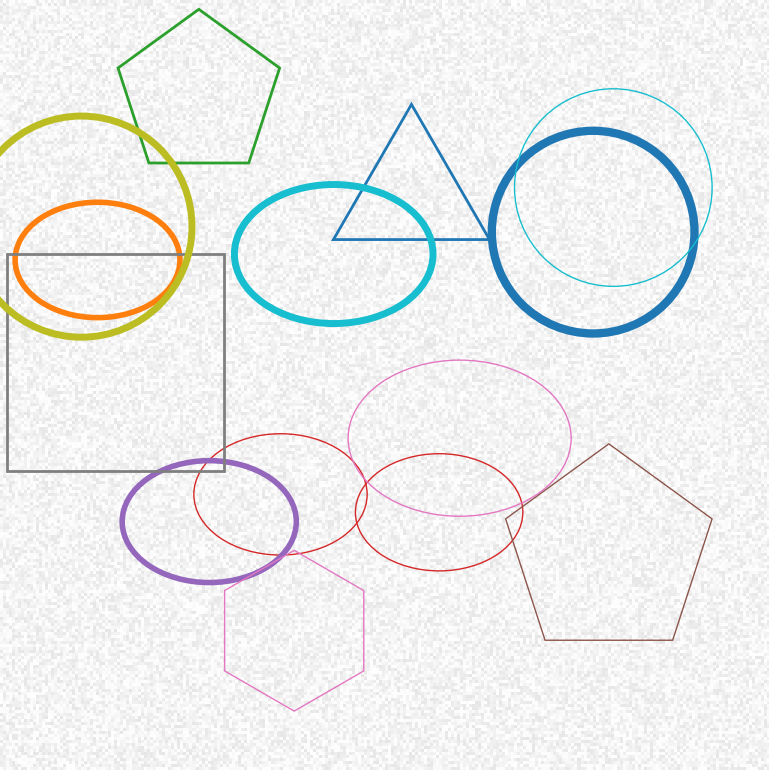[{"shape": "triangle", "thickness": 1, "radius": 0.59, "center": [0.534, 0.747]}, {"shape": "circle", "thickness": 3, "radius": 0.66, "center": [0.77, 0.699]}, {"shape": "oval", "thickness": 2, "radius": 0.54, "center": [0.127, 0.662]}, {"shape": "pentagon", "thickness": 1, "radius": 0.55, "center": [0.258, 0.878]}, {"shape": "oval", "thickness": 0.5, "radius": 0.54, "center": [0.57, 0.335]}, {"shape": "oval", "thickness": 0.5, "radius": 0.56, "center": [0.364, 0.358]}, {"shape": "oval", "thickness": 2, "radius": 0.57, "center": [0.272, 0.323]}, {"shape": "pentagon", "thickness": 0.5, "radius": 0.7, "center": [0.791, 0.283]}, {"shape": "oval", "thickness": 0.5, "radius": 0.72, "center": [0.597, 0.431]}, {"shape": "hexagon", "thickness": 0.5, "radius": 0.52, "center": [0.382, 0.181]}, {"shape": "square", "thickness": 1, "radius": 0.7, "center": [0.15, 0.529]}, {"shape": "circle", "thickness": 2.5, "radius": 0.72, "center": [0.106, 0.706]}, {"shape": "circle", "thickness": 0.5, "radius": 0.64, "center": [0.797, 0.756]}, {"shape": "oval", "thickness": 2.5, "radius": 0.64, "center": [0.433, 0.67]}]